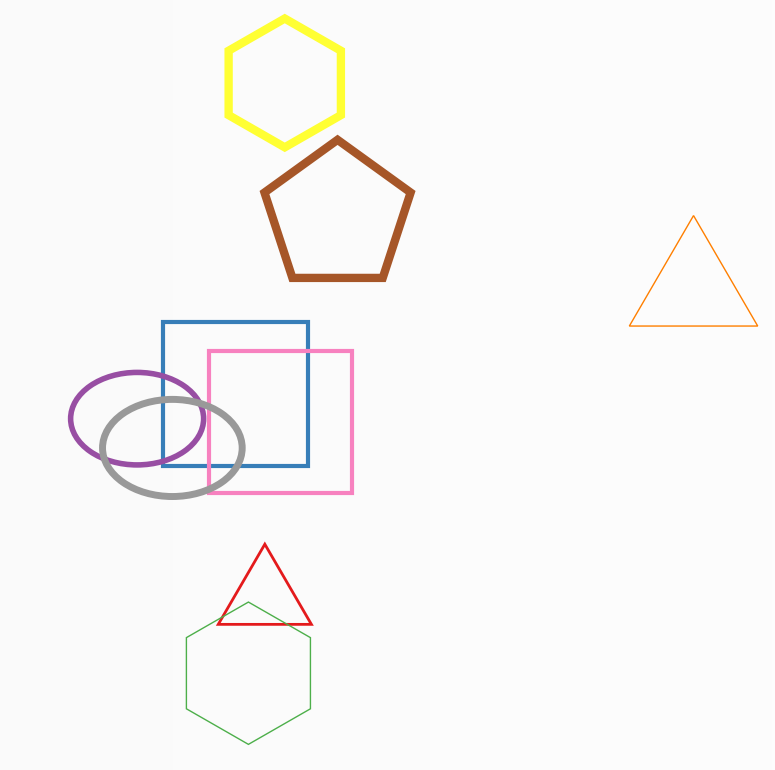[{"shape": "triangle", "thickness": 1, "radius": 0.35, "center": [0.342, 0.224]}, {"shape": "square", "thickness": 1.5, "radius": 0.47, "center": [0.303, 0.488]}, {"shape": "hexagon", "thickness": 0.5, "radius": 0.46, "center": [0.321, 0.126]}, {"shape": "oval", "thickness": 2, "radius": 0.43, "center": [0.177, 0.456]}, {"shape": "triangle", "thickness": 0.5, "radius": 0.48, "center": [0.895, 0.624]}, {"shape": "hexagon", "thickness": 3, "radius": 0.42, "center": [0.367, 0.892]}, {"shape": "pentagon", "thickness": 3, "radius": 0.5, "center": [0.436, 0.719]}, {"shape": "square", "thickness": 1.5, "radius": 0.46, "center": [0.363, 0.452]}, {"shape": "oval", "thickness": 2.5, "radius": 0.45, "center": [0.222, 0.418]}]